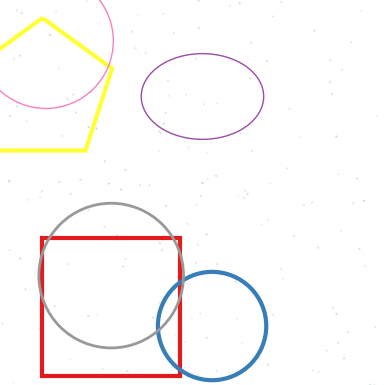[{"shape": "square", "thickness": 3, "radius": 0.9, "center": [0.288, 0.202]}, {"shape": "circle", "thickness": 3, "radius": 0.7, "center": [0.551, 0.153]}, {"shape": "oval", "thickness": 1, "radius": 0.8, "center": [0.526, 0.749]}, {"shape": "pentagon", "thickness": 3, "radius": 0.95, "center": [0.11, 0.763]}, {"shape": "circle", "thickness": 1, "radius": 0.88, "center": [0.119, 0.894]}, {"shape": "circle", "thickness": 2, "radius": 0.94, "center": [0.289, 0.284]}]